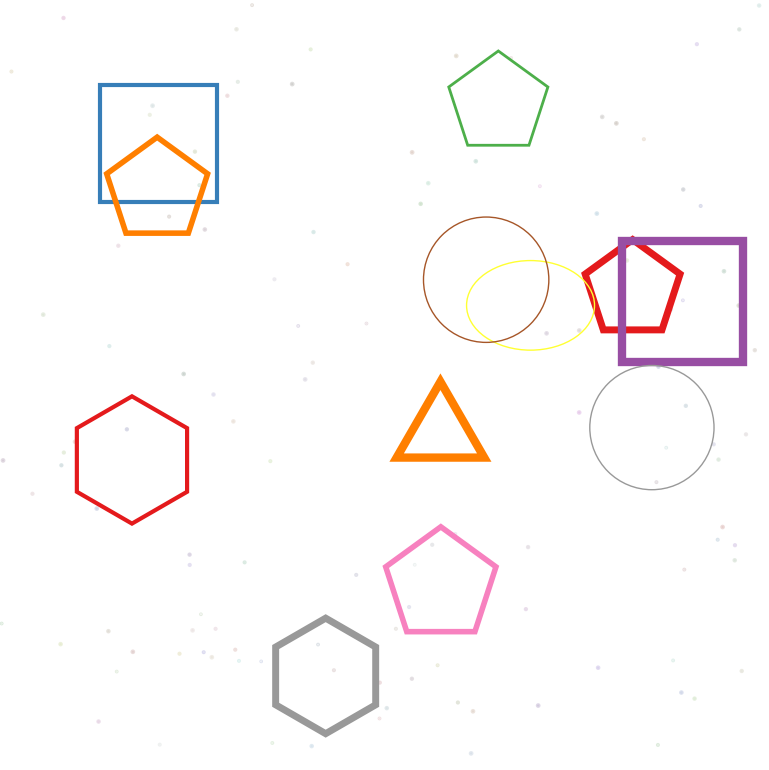[{"shape": "hexagon", "thickness": 1.5, "radius": 0.41, "center": [0.171, 0.403]}, {"shape": "pentagon", "thickness": 2.5, "radius": 0.32, "center": [0.822, 0.624]}, {"shape": "square", "thickness": 1.5, "radius": 0.38, "center": [0.206, 0.813]}, {"shape": "pentagon", "thickness": 1, "radius": 0.34, "center": [0.647, 0.866]}, {"shape": "square", "thickness": 3, "radius": 0.39, "center": [0.887, 0.609]}, {"shape": "pentagon", "thickness": 2, "radius": 0.34, "center": [0.204, 0.753]}, {"shape": "triangle", "thickness": 3, "radius": 0.33, "center": [0.572, 0.439]}, {"shape": "oval", "thickness": 0.5, "radius": 0.42, "center": [0.689, 0.603]}, {"shape": "circle", "thickness": 0.5, "radius": 0.41, "center": [0.631, 0.637]}, {"shape": "pentagon", "thickness": 2, "radius": 0.38, "center": [0.573, 0.241]}, {"shape": "circle", "thickness": 0.5, "radius": 0.4, "center": [0.847, 0.445]}, {"shape": "hexagon", "thickness": 2.5, "radius": 0.38, "center": [0.423, 0.122]}]